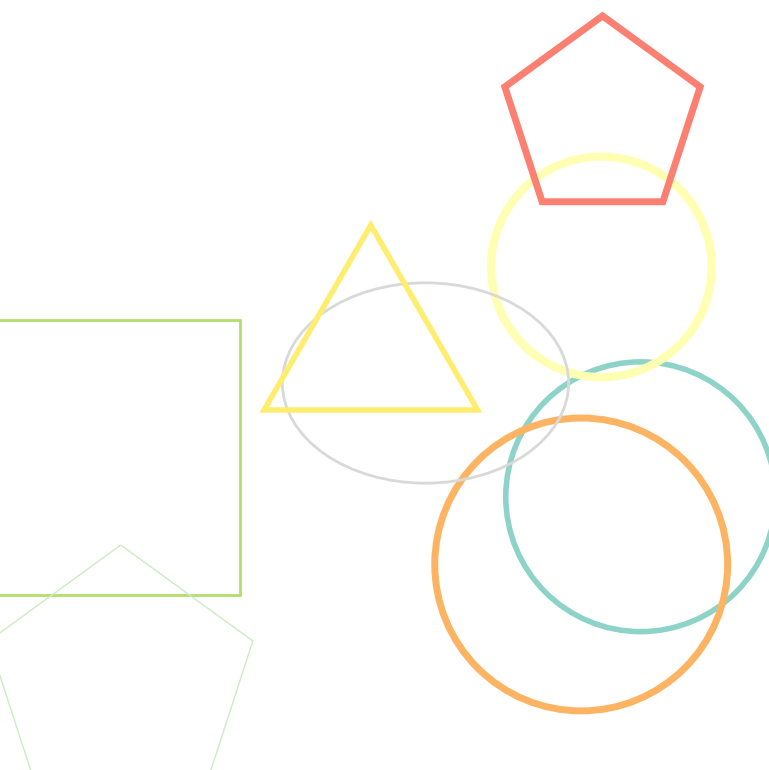[{"shape": "circle", "thickness": 2, "radius": 0.88, "center": [0.832, 0.355]}, {"shape": "circle", "thickness": 3, "radius": 0.72, "center": [0.781, 0.653]}, {"shape": "pentagon", "thickness": 2.5, "radius": 0.67, "center": [0.782, 0.846]}, {"shape": "circle", "thickness": 2.5, "radius": 0.95, "center": [0.755, 0.267]}, {"shape": "square", "thickness": 1, "radius": 0.89, "center": [0.133, 0.406]}, {"shape": "oval", "thickness": 1, "radius": 0.93, "center": [0.553, 0.503]}, {"shape": "pentagon", "thickness": 0.5, "radius": 0.9, "center": [0.157, 0.112]}, {"shape": "triangle", "thickness": 2, "radius": 0.8, "center": [0.482, 0.548]}]